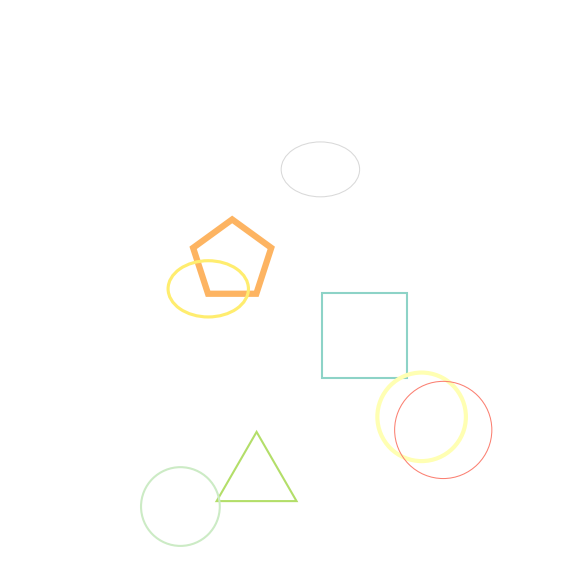[{"shape": "square", "thickness": 1, "radius": 0.37, "center": [0.63, 0.418]}, {"shape": "circle", "thickness": 2, "radius": 0.38, "center": [0.73, 0.277]}, {"shape": "circle", "thickness": 0.5, "radius": 0.42, "center": [0.768, 0.255]}, {"shape": "pentagon", "thickness": 3, "radius": 0.36, "center": [0.402, 0.548]}, {"shape": "triangle", "thickness": 1, "radius": 0.4, "center": [0.444, 0.171]}, {"shape": "oval", "thickness": 0.5, "radius": 0.34, "center": [0.555, 0.706]}, {"shape": "circle", "thickness": 1, "radius": 0.34, "center": [0.312, 0.122]}, {"shape": "oval", "thickness": 1.5, "radius": 0.35, "center": [0.361, 0.499]}]